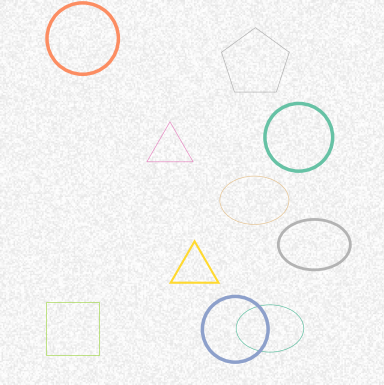[{"shape": "circle", "thickness": 2.5, "radius": 0.44, "center": [0.776, 0.643]}, {"shape": "oval", "thickness": 0.5, "radius": 0.44, "center": [0.701, 0.147]}, {"shape": "circle", "thickness": 2.5, "radius": 0.46, "center": [0.215, 0.9]}, {"shape": "circle", "thickness": 2.5, "radius": 0.43, "center": [0.611, 0.145]}, {"shape": "triangle", "thickness": 0.5, "radius": 0.35, "center": [0.441, 0.614]}, {"shape": "square", "thickness": 0.5, "radius": 0.34, "center": [0.189, 0.147]}, {"shape": "triangle", "thickness": 1.5, "radius": 0.36, "center": [0.505, 0.302]}, {"shape": "oval", "thickness": 0.5, "radius": 0.45, "center": [0.661, 0.48]}, {"shape": "oval", "thickness": 2, "radius": 0.47, "center": [0.816, 0.365]}, {"shape": "pentagon", "thickness": 0.5, "radius": 0.46, "center": [0.663, 0.836]}]